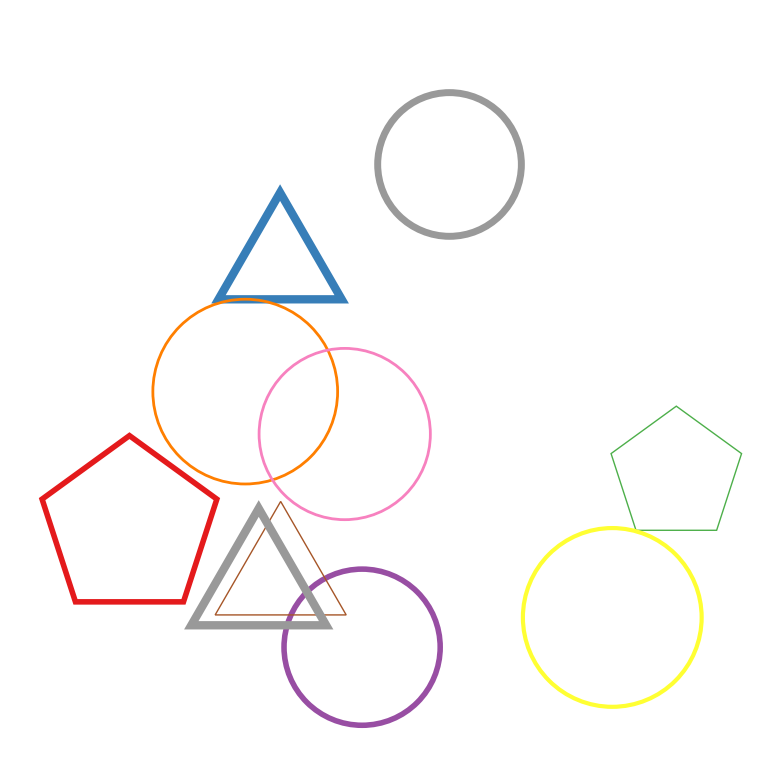[{"shape": "pentagon", "thickness": 2, "radius": 0.6, "center": [0.168, 0.315]}, {"shape": "triangle", "thickness": 3, "radius": 0.46, "center": [0.364, 0.657]}, {"shape": "pentagon", "thickness": 0.5, "radius": 0.45, "center": [0.878, 0.383]}, {"shape": "circle", "thickness": 2, "radius": 0.51, "center": [0.47, 0.159]}, {"shape": "circle", "thickness": 1, "radius": 0.6, "center": [0.318, 0.491]}, {"shape": "circle", "thickness": 1.5, "radius": 0.58, "center": [0.795, 0.198]}, {"shape": "triangle", "thickness": 0.5, "radius": 0.49, "center": [0.365, 0.251]}, {"shape": "circle", "thickness": 1, "radius": 0.56, "center": [0.448, 0.436]}, {"shape": "circle", "thickness": 2.5, "radius": 0.47, "center": [0.584, 0.786]}, {"shape": "triangle", "thickness": 3, "radius": 0.51, "center": [0.336, 0.239]}]